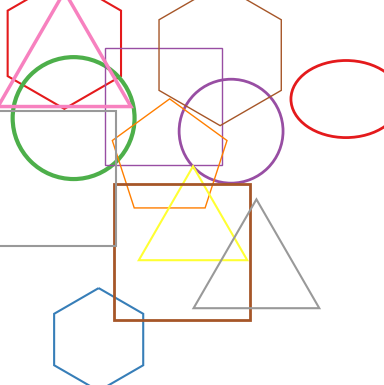[{"shape": "oval", "thickness": 2, "radius": 0.72, "center": [0.899, 0.743]}, {"shape": "hexagon", "thickness": 1.5, "radius": 0.85, "center": [0.167, 0.887]}, {"shape": "hexagon", "thickness": 1.5, "radius": 0.67, "center": [0.256, 0.118]}, {"shape": "circle", "thickness": 3, "radius": 0.79, "center": [0.191, 0.693]}, {"shape": "circle", "thickness": 2, "radius": 0.67, "center": [0.6, 0.659]}, {"shape": "square", "thickness": 1, "radius": 0.76, "center": [0.424, 0.723]}, {"shape": "pentagon", "thickness": 1, "radius": 0.78, "center": [0.441, 0.587]}, {"shape": "triangle", "thickness": 1.5, "radius": 0.81, "center": [0.501, 0.405]}, {"shape": "square", "thickness": 2, "radius": 0.88, "center": [0.472, 0.346]}, {"shape": "hexagon", "thickness": 1, "radius": 0.92, "center": [0.572, 0.857]}, {"shape": "triangle", "thickness": 2.5, "radius": 1.0, "center": [0.167, 0.823]}, {"shape": "triangle", "thickness": 1.5, "radius": 0.94, "center": [0.666, 0.294]}, {"shape": "square", "thickness": 1.5, "radius": 0.87, "center": [0.126, 0.536]}]